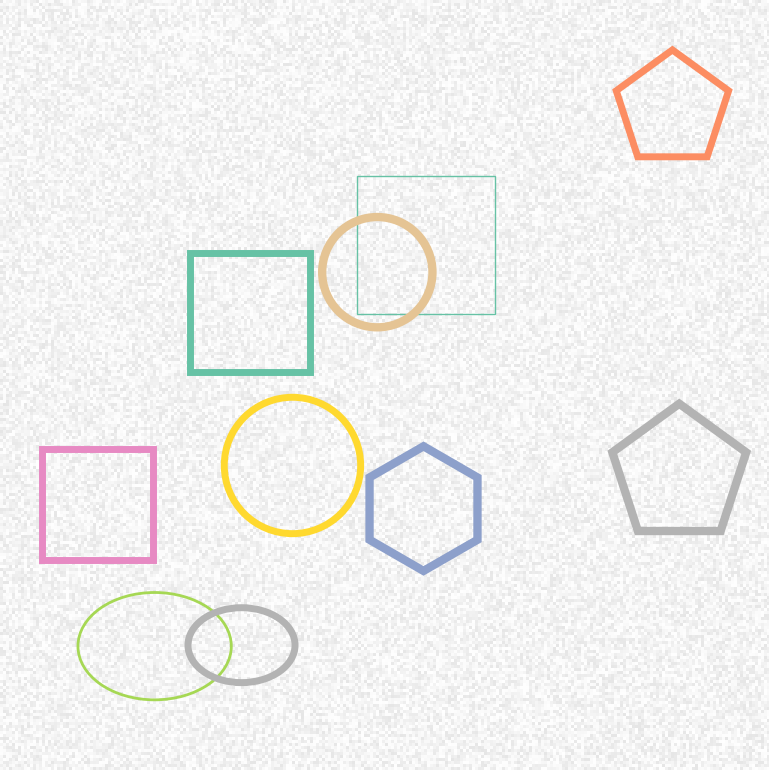[{"shape": "square", "thickness": 2.5, "radius": 0.39, "center": [0.324, 0.594]}, {"shape": "square", "thickness": 0.5, "radius": 0.45, "center": [0.554, 0.682]}, {"shape": "pentagon", "thickness": 2.5, "radius": 0.38, "center": [0.873, 0.858]}, {"shape": "hexagon", "thickness": 3, "radius": 0.4, "center": [0.55, 0.339]}, {"shape": "square", "thickness": 2.5, "radius": 0.36, "center": [0.127, 0.345]}, {"shape": "oval", "thickness": 1, "radius": 0.5, "center": [0.201, 0.161]}, {"shape": "circle", "thickness": 2.5, "radius": 0.44, "center": [0.38, 0.396]}, {"shape": "circle", "thickness": 3, "radius": 0.36, "center": [0.49, 0.647]}, {"shape": "pentagon", "thickness": 3, "radius": 0.46, "center": [0.882, 0.384]}, {"shape": "oval", "thickness": 2.5, "radius": 0.35, "center": [0.314, 0.162]}]